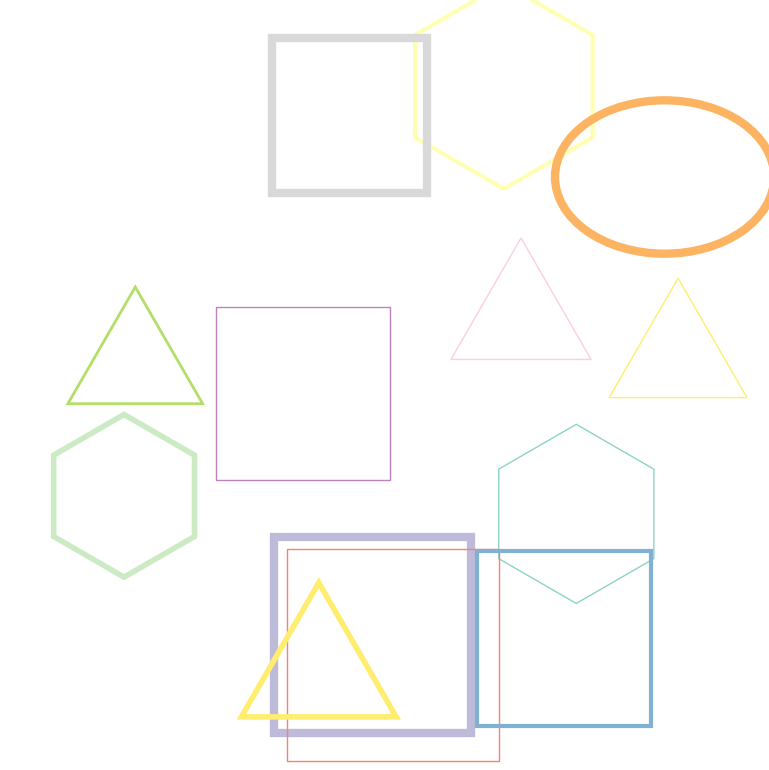[{"shape": "hexagon", "thickness": 0.5, "radius": 0.58, "center": [0.748, 0.333]}, {"shape": "hexagon", "thickness": 1.5, "radius": 0.67, "center": [0.654, 0.888]}, {"shape": "square", "thickness": 3, "radius": 0.64, "center": [0.484, 0.175]}, {"shape": "square", "thickness": 0.5, "radius": 0.69, "center": [0.51, 0.149]}, {"shape": "square", "thickness": 1.5, "radius": 0.57, "center": [0.732, 0.171]}, {"shape": "oval", "thickness": 3, "radius": 0.71, "center": [0.863, 0.77]}, {"shape": "triangle", "thickness": 1, "radius": 0.51, "center": [0.176, 0.526]}, {"shape": "triangle", "thickness": 0.5, "radius": 0.53, "center": [0.677, 0.586]}, {"shape": "square", "thickness": 3, "radius": 0.5, "center": [0.453, 0.85]}, {"shape": "square", "thickness": 0.5, "radius": 0.56, "center": [0.394, 0.489]}, {"shape": "hexagon", "thickness": 2, "radius": 0.53, "center": [0.161, 0.356]}, {"shape": "triangle", "thickness": 2, "radius": 0.58, "center": [0.414, 0.127]}, {"shape": "triangle", "thickness": 0.5, "radius": 0.52, "center": [0.881, 0.535]}]